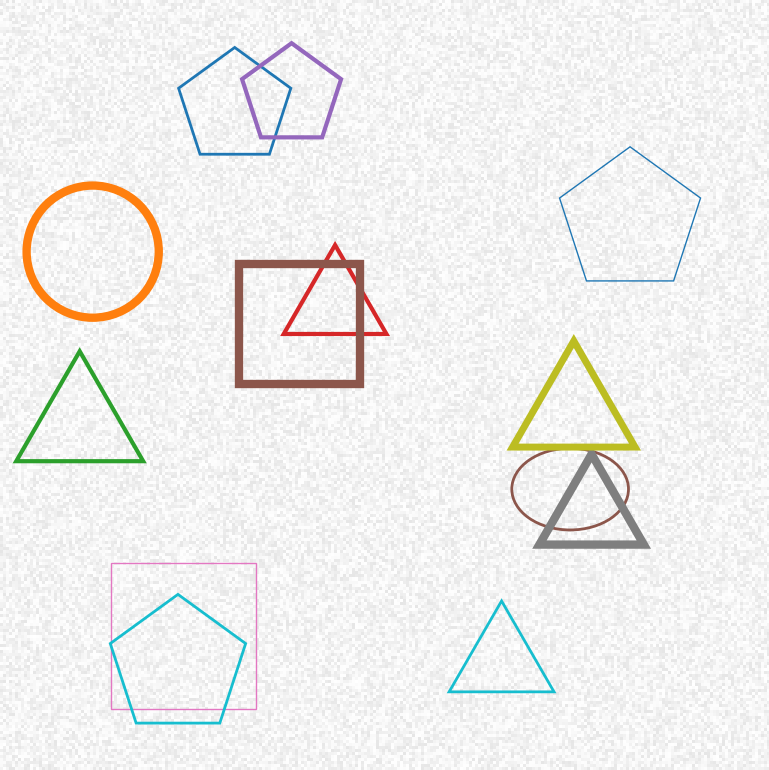[{"shape": "pentagon", "thickness": 1, "radius": 0.38, "center": [0.305, 0.862]}, {"shape": "pentagon", "thickness": 0.5, "radius": 0.48, "center": [0.818, 0.713]}, {"shape": "circle", "thickness": 3, "radius": 0.43, "center": [0.12, 0.673]}, {"shape": "triangle", "thickness": 1.5, "radius": 0.48, "center": [0.104, 0.449]}, {"shape": "triangle", "thickness": 1.5, "radius": 0.39, "center": [0.435, 0.605]}, {"shape": "pentagon", "thickness": 1.5, "radius": 0.34, "center": [0.379, 0.876]}, {"shape": "square", "thickness": 3, "radius": 0.39, "center": [0.389, 0.579]}, {"shape": "oval", "thickness": 1, "radius": 0.38, "center": [0.74, 0.365]}, {"shape": "square", "thickness": 0.5, "radius": 0.47, "center": [0.238, 0.174]}, {"shape": "triangle", "thickness": 3, "radius": 0.39, "center": [0.768, 0.332]}, {"shape": "triangle", "thickness": 2.5, "radius": 0.46, "center": [0.745, 0.465]}, {"shape": "pentagon", "thickness": 1, "radius": 0.46, "center": [0.231, 0.136]}, {"shape": "triangle", "thickness": 1, "radius": 0.39, "center": [0.651, 0.141]}]